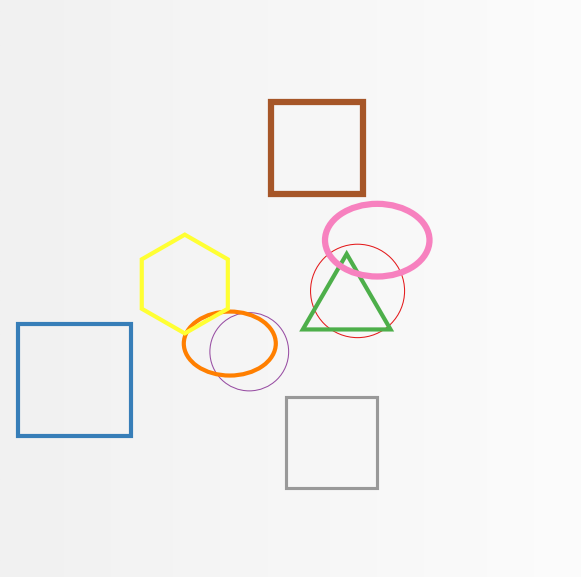[{"shape": "circle", "thickness": 0.5, "radius": 0.4, "center": [0.615, 0.495]}, {"shape": "square", "thickness": 2, "radius": 0.48, "center": [0.128, 0.341]}, {"shape": "triangle", "thickness": 2, "radius": 0.44, "center": [0.596, 0.472]}, {"shape": "circle", "thickness": 0.5, "radius": 0.34, "center": [0.429, 0.39]}, {"shape": "oval", "thickness": 2, "radius": 0.4, "center": [0.395, 0.404]}, {"shape": "hexagon", "thickness": 2, "radius": 0.43, "center": [0.318, 0.507]}, {"shape": "square", "thickness": 3, "radius": 0.4, "center": [0.546, 0.743]}, {"shape": "oval", "thickness": 3, "radius": 0.45, "center": [0.649, 0.583]}, {"shape": "square", "thickness": 1.5, "radius": 0.39, "center": [0.57, 0.233]}]